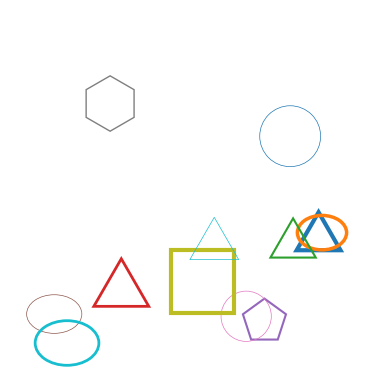[{"shape": "circle", "thickness": 0.5, "radius": 0.4, "center": [0.754, 0.646]}, {"shape": "triangle", "thickness": 3, "radius": 0.33, "center": [0.827, 0.383]}, {"shape": "oval", "thickness": 2.5, "radius": 0.32, "center": [0.836, 0.396]}, {"shape": "triangle", "thickness": 1.5, "radius": 0.34, "center": [0.761, 0.365]}, {"shape": "triangle", "thickness": 2, "radius": 0.41, "center": [0.315, 0.246]}, {"shape": "pentagon", "thickness": 1.5, "radius": 0.29, "center": [0.687, 0.166]}, {"shape": "oval", "thickness": 0.5, "radius": 0.36, "center": [0.141, 0.184]}, {"shape": "circle", "thickness": 0.5, "radius": 0.33, "center": [0.639, 0.179]}, {"shape": "hexagon", "thickness": 1, "radius": 0.36, "center": [0.286, 0.731]}, {"shape": "square", "thickness": 3, "radius": 0.41, "center": [0.526, 0.269]}, {"shape": "oval", "thickness": 2, "radius": 0.41, "center": [0.174, 0.109]}, {"shape": "triangle", "thickness": 0.5, "radius": 0.37, "center": [0.557, 0.362]}]